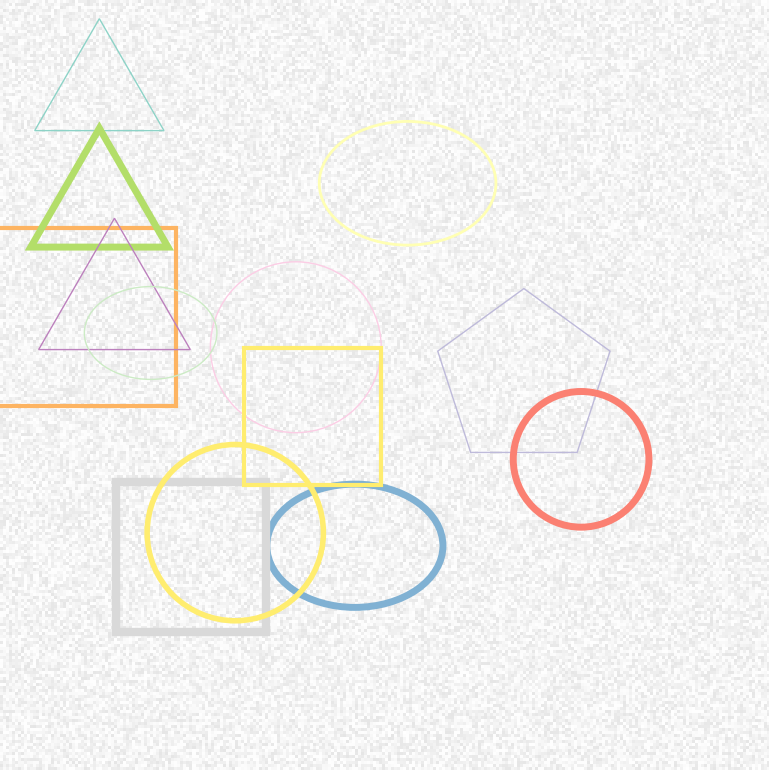[{"shape": "triangle", "thickness": 0.5, "radius": 0.48, "center": [0.129, 0.879]}, {"shape": "oval", "thickness": 1, "radius": 0.57, "center": [0.529, 0.762]}, {"shape": "pentagon", "thickness": 0.5, "radius": 0.59, "center": [0.68, 0.508]}, {"shape": "circle", "thickness": 2.5, "radius": 0.44, "center": [0.755, 0.403]}, {"shape": "oval", "thickness": 2.5, "radius": 0.57, "center": [0.461, 0.291]}, {"shape": "square", "thickness": 1.5, "radius": 0.58, "center": [0.113, 0.588]}, {"shape": "triangle", "thickness": 2.5, "radius": 0.51, "center": [0.129, 0.731]}, {"shape": "circle", "thickness": 0.5, "radius": 0.55, "center": [0.384, 0.549]}, {"shape": "square", "thickness": 3, "radius": 0.49, "center": [0.248, 0.277]}, {"shape": "triangle", "thickness": 0.5, "radius": 0.57, "center": [0.149, 0.603]}, {"shape": "oval", "thickness": 0.5, "radius": 0.43, "center": [0.196, 0.568]}, {"shape": "circle", "thickness": 2, "radius": 0.57, "center": [0.306, 0.308]}, {"shape": "square", "thickness": 1.5, "radius": 0.45, "center": [0.406, 0.459]}]